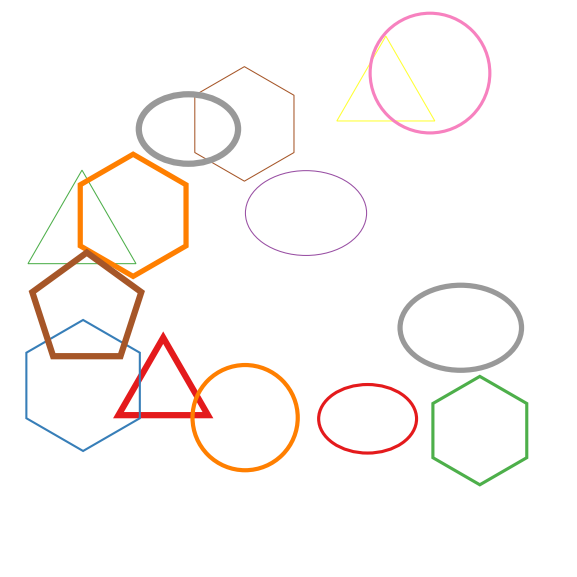[{"shape": "oval", "thickness": 1.5, "radius": 0.42, "center": [0.637, 0.274]}, {"shape": "triangle", "thickness": 3, "radius": 0.45, "center": [0.283, 0.325]}, {"shape": "hexagon", "thickness": 1, "radius": 0.57, "center": [0.144, 0.332]}, {"shape": "triangle", "thickness": 0.5, "radius": 0.54, "center": [0.142, 0.597]}, {"shape": "hexagon", "thickness": 1.5, "radius": 0.47, "center": [0.831, 0.254]}, {"shape": "oval", "thickness": 0.5, "radius": 0.52, "center": [0.53, 0.63]}, {"shape": "circle", "thickness": 2, "radius": 0.46, "center": [0.424, 0.276]}, {"shape": "hexagon", "thickness": 2.5, "radius": 0.53, "center": [0.231, 0.626]}, {"shape": "triangle", "thickness": 0.5, "radius": 0.49, "center": [0.668, 0.839]}, {"shape": "hexagon", "thickness": 0.5, "radius": 0.5, "center": [0.423, 0.785]}, {"shape": "pentagon", "thickness": 3, "radius": 0.5, "center": [0.15, 0.463]}, {"shape": "circle", "thickness": 1.5, "radius": 0.52, "center": [0.745, 0.873]}, {"shape": "oval", "thickness": 2.5, "radius": 0.53, "center": [0.798, 0.432]}, {"shape": "oval", "thickness": 3, "radius": 0.43, "center": [0.326, 0.776]}]